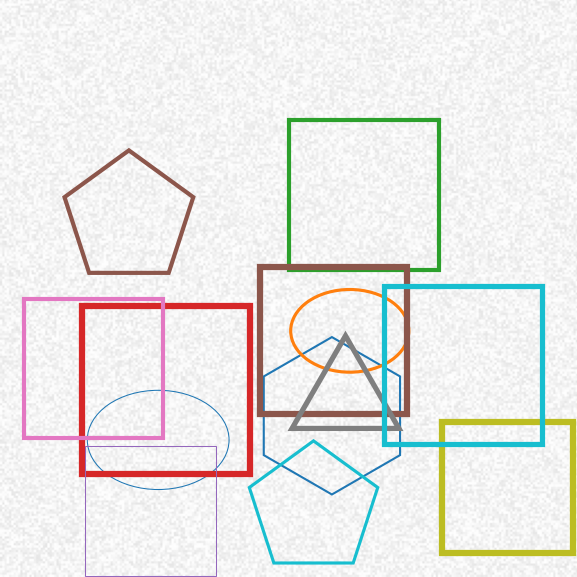[{"shape": "hexagon", "thickness": 1, "radius": 0.68, "center": [0.575, 0.279]}, {"shape": "oval", "thickness": 0.5, "radius": 0.61, "center": [0.274, 0.237]}, {"shape": "oval", "thickness": 1.5, "radius": 0.51, "center": [0.606, 0.426]}, {"shape": "square", "thickness": 2, "radius": 0.65, "center": [0.63, 0.662]}, {"shape": "square", "thickness": 3, "radius": 0.73, "center": [0.287, 0.324]}, {"shape": "square", "thickness": 0.5, "radius": 0.56, "center": [0.261, 0.115]}, {"shape": "square", "thickness": 3, "radius": 0.64, "center": [0.578, 0.41]}, {"shape": "pentagon", "thickness": 2, "radius": 0.59, "center": [0.223, 0.621]}, {"shape": "square", "thickness": 2, "radius": 0.6, "center": [0.162, 0.361]}, {"shape": "triangle", "thickness": 2.5, "radius": 0.53, "center": [0.598, 0.311]}, {"shape": "square", "thickness": 3, "radius": 0.56, "center": [0.879, 0.155]}, {"shape": "square", "thickness": 2.5, "radius": 0.68, "center": [0.802, 0.367]}, {"shape": "pentagon", "thickness": 1.5, "radius": 0.58, "center": [0.543, 0.119]}]